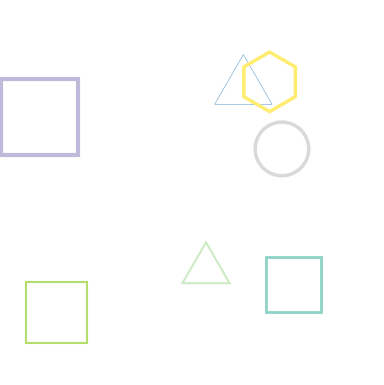[{"shape": "square", "thickness": 2, "radius": 0.36, "center": [0.763, 0.261]}, {"shape": "square", "thickness": 3, "radius": 0.49, "center": [0.102, 0.696]}, {"shape": "triangle", "thickness": 0.5, "radius": 0.43, "center": [0.632, 0.772]}, {"shape": "square", "thickness": 1.5, "radius": 0.4, "center": [0.146, 0.188]}, {"shape": "circle", "thickness": 2.5, "radius": 0.35, "center": [0.732, 0.613]}, {"shape": "triangle", "thickness": 1.5, "radius": 0.35, "center": [0.535, 0.3]}, {"shape": "hexagon", "thickness": 2.5, "radius": 0.39, "center": [0.7, 0.787]}]